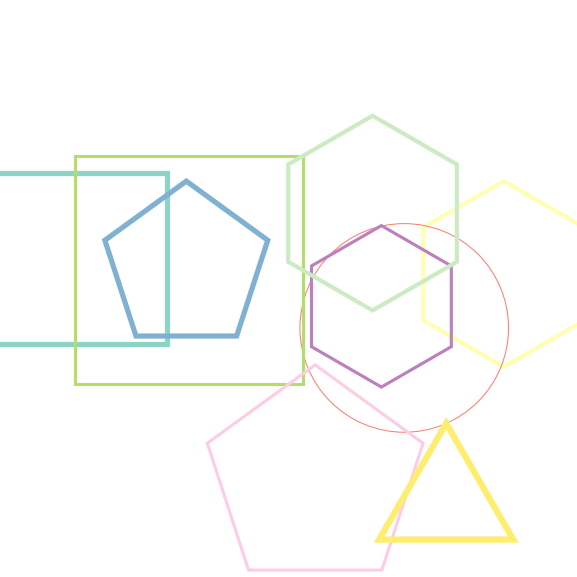[{"shape": "square", "thickness": 2.5, "radius": 0.74, "center": [0.142, 0.552]}, {"shape": "hexagon", "thickness": 2, "radius": 0.8, "center": [0.872, 0.525]}, {"shape": "circle", "thickness": 0.5, "radius": 0.9, "center": [0.7, 0.431]}, {"shape": "pentagon", "thickness": 2.5, "radius": 0.74, "center": [0.323, 0.537]}, {"shape": "square", "thickness": 1.5, "radius": 0.99, "center": [0.328, 0.532]}, {"shape": "pentagon", "thickness": 1.5, "radius": 0.98, "center": [0.546, 0.171]}, {"shape": "hexagon", "thickness": 1.5, "radius": 0.7, "center": [0.66, 0.469]}, {"shape": "hexagon", "thickness": 2, "radius": 0.84, "center": [0.645, 0.63]}, {"shape": "triangle", "thickness": 3, "radius": 0.67, "center": [0.773, 0.132]}]